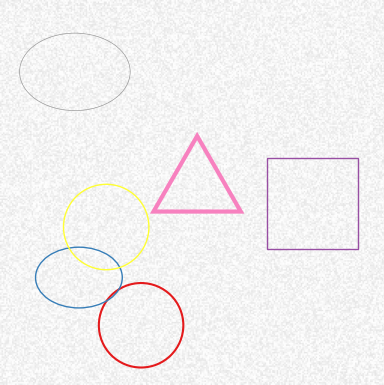[{"shape": "circle", "thickness": 1.5, "radius": 0.55, "center": [0.366, 0.155]}, {"shape": "oval", "thickness": 1, "radius": 0.56, "center": [0.205, 0.279]}, {"shape": "square", "thickness": 1, "radius": 0.59, "center": [0.811, 0.472]}, {"shape": "circle", "thickness": 1, "radius": 0.55, "center": [0.276, 0.41]}, {"shape": "triangle", "thickness": 3, "radius": 0.65, "center": [0.512, 0.516]}, {"shape": "oval", "thickness": 0.5, "radius": 0.72, "center": [0.194, 0.813]}]